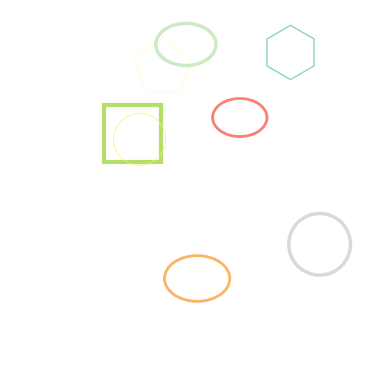[{"shape": "hexagon", "thickness": 1, "radius": 0.35, "center": [0.755, 0.864]}, {"shape": "pentagon", "thickness": 0.5, "radius": 0.39, "center": [0.423, 0.825]}, {"shape": "oval", "thickness": 2, "radius": 0.35, "center": [0.623, 0.695]}, {"shape": "oval", "thickness": 2, "radius": 0.42, "center": [0.512, 0.277]}, {"shape": "square", "thickness": 3, "radius": 0.37, "center": [0.344, 0.653]}, {"shape": "circle", "thickness": 2.5, "radius": 0.4, "center": [0.83, 0.365]}, {"shape": "oval", "thickness": 2.5, "radius": 0.39, "center": [0.483, 0.885]}, {"shape": "circle", "thickness": 0.5, "radius": 0.34, "center": [0.363, 0.638]}]